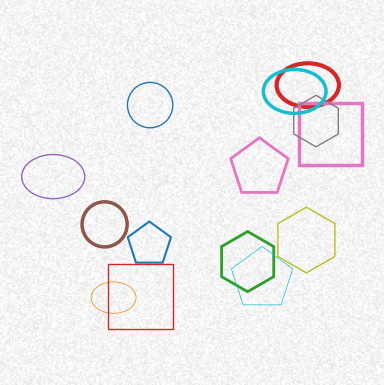[{"shape": "pentagon", "thickness": 1.5, "radius": 0.3, "center": [0.388, 0.366]}, {"shape": "circle", "thickness": 1, "radius": 0.29, "center": [0.39, 0.727]}, {"shape": "oval", "thickness": 0.5, "radius": 0.29, "center": [0.295, 0.227]}, {"shape": "hexagon", "thickness": 2, "radius": 0.39, "center": [0.643, 0.32]}, {"shape": "oval", "thickness": 3, "radius": 0.4, "center": [0.799, 0.779]}, {"shape": "square", "thickness": 1, "radius": 0.42, "center": [0.365, 0.23]}, {"shape": "oval", "thickness": 1, "radius": 0.41, "center": [0.138, 0.541]}, {"shape": "circle", "thickness": 2.5, "radius": 0.29, "center": [0.272, 0.417]}, {"shape": "square", "thickness": 2.5, "radius": 0.4, "center": [0.858, 0.653]}, {"shape": "pentagon", "thickness": 2, "radius": 0.39, "center": [0.674, 0.564]}, {"shape": "hexagon", "thickness": 1, "radius": 0.33, "center": [0.821, 0.685]}, {"shape": "hexagon", "thickness": 1, "radius": 0.43, "center": [0.796, 0.377]}, {"shape": "oval", "thickness": 2.5, "radius": 0.41, "center": [0.765, 0.763]}, {"shape": "pentagon", "thickness": 0.5, "radius": 0.42, "center": [0.681, 0.276]}]